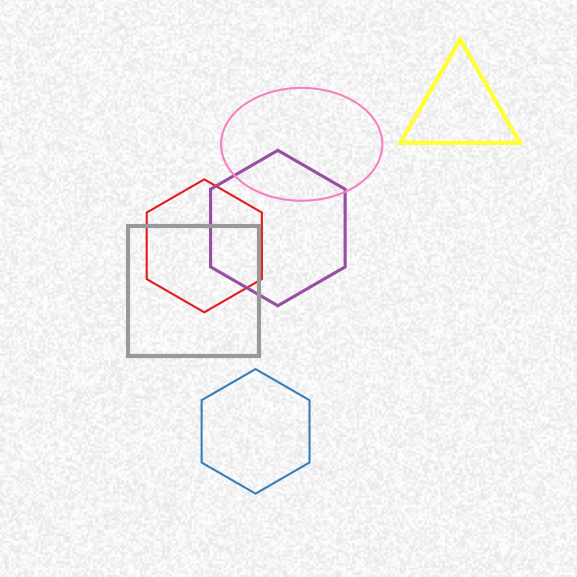[{"shape": "hexagon", "thickness": 1, "radius": 0.58, "center": [0.354, 0.573]}, {"shape": "hexagon", "thickness": 1, "radius": 0.54, "center": [0.443, 0.252]}, {"shape": "hexagon", "thickness": 1.5, "radius": 0.67, "center": [0.481, 0.604]}, {"shape": "triangle", "thickness": 2, "radius": 0.6, "center": [0.797, 0.812]}, {"shape": "oval", "thickness": 1, "radius": 0.7, "center": [0.522, 0.749]}, {"shape": "square", "thickness": 2, "radius": 0.56, "center": [0.335, 0.496]}]